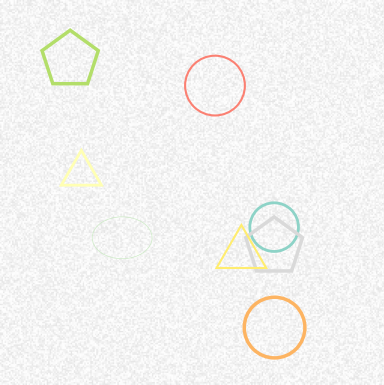[{"shape": "circle", "thickness": 2, "radius": 0.32, "center": [0.712, 0.41]}, {"shape": "triangle", "thickness": 2, "radius": 0.3, "center": [0.211, 0.549]}, {"shape": "circle", "thickness": 1.5, "radius": 0.39, "center": [0.558, 0.778]}, {"shape": "circle", "thickness": 2.5, "radius": 0.39, "center": [0.713, 0.149]}, {"shape": "pentagon", "thickness": 2.5, "radius": 0.38, "center": [0.182, 0.845]}, {"shape": "pentagon", "thickness": 2.5, "radius": 0.39, "center": [0.712, 0.359]}, {"shape": "oval", "thickness": 0.5, "radius": 0.39, "center": [0.317, 0.382]}, {"shape": "triangle", "thickness": 1.5, "radius": 0.37, "center": [0.627, 0.341]}]